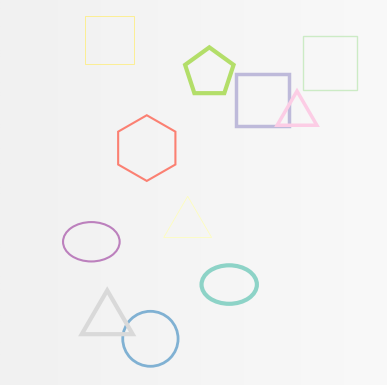[{"shape": "oval", "thickness": 3, "radius": 0.36, "center": [0.592, 0.261]}, {"shape": "triangle", "thickness": 0.5, "radius": 0.36, "center": [0.484, 0.419]}, {"shape": "square", "thickness": 2.5, "radius": 0.34, "center": [0.677, 0.74]}, {"shape": "hexagon", "thickness": 1.5, "radius": 0.43, "center": [0.379, 0.615]}, {"shape": "circle", "thickness": 2, "radius": 0.36, "center": [0.388, 0.12]}, {"shape": "pentagon", "thickness": 3, "radius": 0.33, "center": [0.54, 0.811]}, {"shape": "triangle", "thickness": 2.5, "radius": 0.3, "center": [0.766, 0.704]}, {"shape": "triangle", "thickness": 3, "radius": 0.38, "center": [0.277, 0.17]}, {"shape": "oval", "thickness": 1.5, "radius": 0.37, "center": [0.236, 0.372]}, {"shape": "square", "thickness": 1, "radius": 0.35, "center": [0.852, 0.837]}, {"shape": "square", "thickness": 0.5, "radius": 0.31, "center": [0.282, 0.896]}]